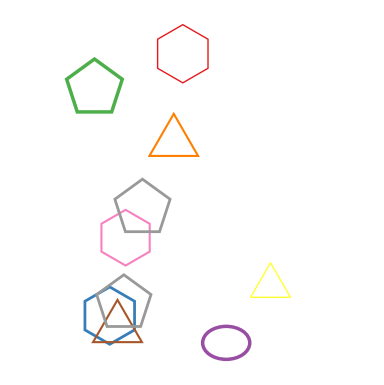[{"shape": "hexagon", "thickness": 1, "radius": 0.38, "center": [0.475, 0.86]}, {"shape": "hexagon", "thickness": 2, "radius": 0.37, "center": [0.285, 0.18]}, {"shape": "pentagon", "thickness": 2.5, "radius": 0.38, "center": [0.245, 0.771]}, {"shape": "oval", "thickness": 2.5, "radius": 0.31, "center": [0.588, 0.109]}, {"shape": "triangle", "thickness": 1.5, "radius": 0.36, "center": [0.451, 0.631]}, {"shape": "triangle", "thickness": 1, "radius": 0.3, "center": [0.703, 0.258]}, {"shape": "triangle", "thickness": 1.5, "radius": 0.37, "center": [0.305, 0.148]}, {"shape": "hexagon", "thickness": 1.5, "radius": 0.36, "center": [0.326, 0.383]}, {"shape": "pentagon", "thickness": 2, "radius": 0.37, "center": [0.322, 0.212]}, {"shape": "pentagon", "thickness": 2, "radius": 0.38, "center": [0.37, 0.459]}]